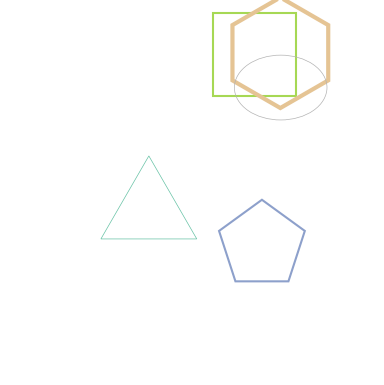[{"shape": "triangle", "thickness": 0.5, "radius": 0.72, "center": [0.387, 0.451]}, {"shape": "pentagon", "thickness": 1.5, "radius": 0.59, "center": [0.68, 0.364]}, {"shape": "square", "thickness": 1.5, "radius": 0.54, "center": [0.66, 0.858]}, {"shape": "hexagon", "thickness": 3, "radius": 0.72, "center": [0.728, 0.863]}, {"shape": "oval", "thickness": 0.5, "radius": 0.6, "center": [0.729, 0.773]}]